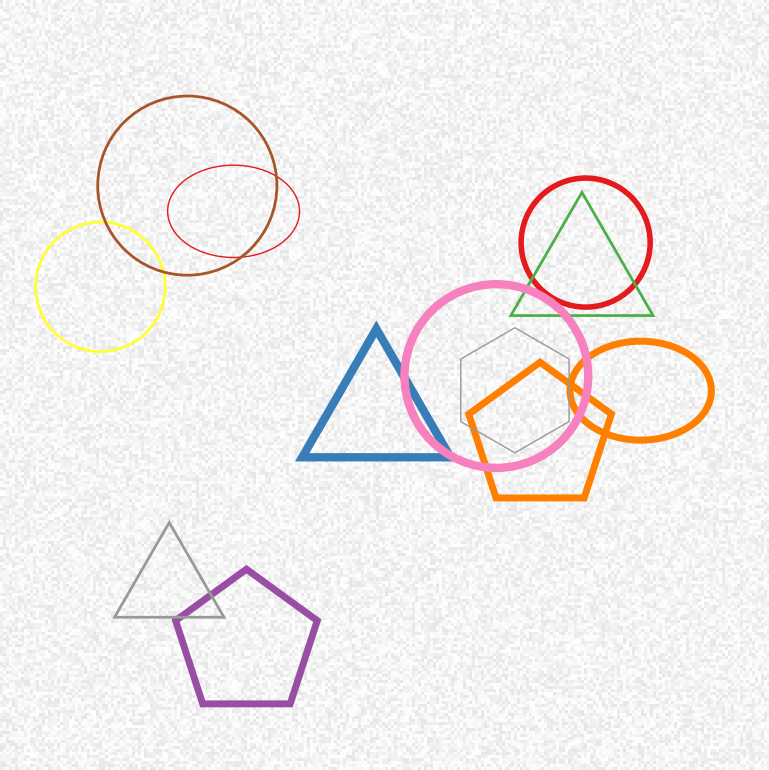[{"shape": "circle", "thickness": 2, "radius": 0.42, "center": [0.761, 0.685]}, {"shape": "oval", "thickness": 0.5, "radius": 0.43, "center": [0.303, 0.726]}, {"shape": "triangle", "thickness": 3, "radius": 0.56, "center": [0.489, 0.462]}, {"shape": "triangle", "thickness": 1, "radius": 0.53, "center": [0.756, 0.644]}, {"shape": "pentagon", "thickness": 2.5, "radius": 0.48, "center": [0.32, 0.164]}, {"shape": "pentagon", "thickness": 2.5, "radius": 0.49, "center": [0.701, 0.432]}, {"shape": "oval", "thickness": 2.5, "radius": 0.46, "center": [0.832, 0.493]}, {"shape": "circle", "thickness": 1, "radius": 0.42, "center": [0.13, 0.627]}, {"shape": "circle", "thickness": 1, "radius": 0.58, "center": [0.243, 0.759]}, {"shape": "circle", "thickness": 3, "radius": 0.6, "center": [0.645, 0.512]}, {"shape": "hexagon", "thickness": 0.5, "radius": 0.41, "center": [0.669, 0.493]}, {"shape": "triangle", "thickness": 1, "radius": 0.41, "center": [0.22, 0.239]}]